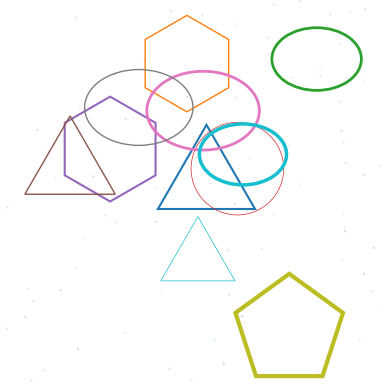[{"shape": "triangle", "thickness": 1.5, "radius": 0.73, "center": [0.536, 0.53]}, {"shape": "hexagon", "thickness": 1, "radius": 0.63, "center": [0.486, 0.835]}, {"shape": "oval", "thickness": 2, "radius": 0.58, "center": [0.822, 0.847]}, {"shape": "circle", "thickness": 0.5, "radius": 0.6, "center": [0.617, 0.562]}, {"shape": "hexagon", "thickness": 1.5, "radius": 0.68, "center": [0.286, 0.613]}, {"shape": "triangle", "thickness": 1, "radius": 0.68, "center": [0.182, 0.563]}, {"shape": "oval", "thickness": 2, "radius": 0.73, "center": [0.528, 0.713]}, {"shape": "oval", "thickness": 1, "radius": 0.7, "center": [0.36, 0.721]}, {"shape": "pentagon", "thickness": 3, "radius": 0.73, "center": [0.751, 0.142]}, {"shape": "oval", "thickness": 2.5, "radius": 0.57, "center": [0.631, 0.599]}, {"shape": "triangle", "thickness": 0.5, "radius": 0.56, "center": [0.514, 0.326]}]